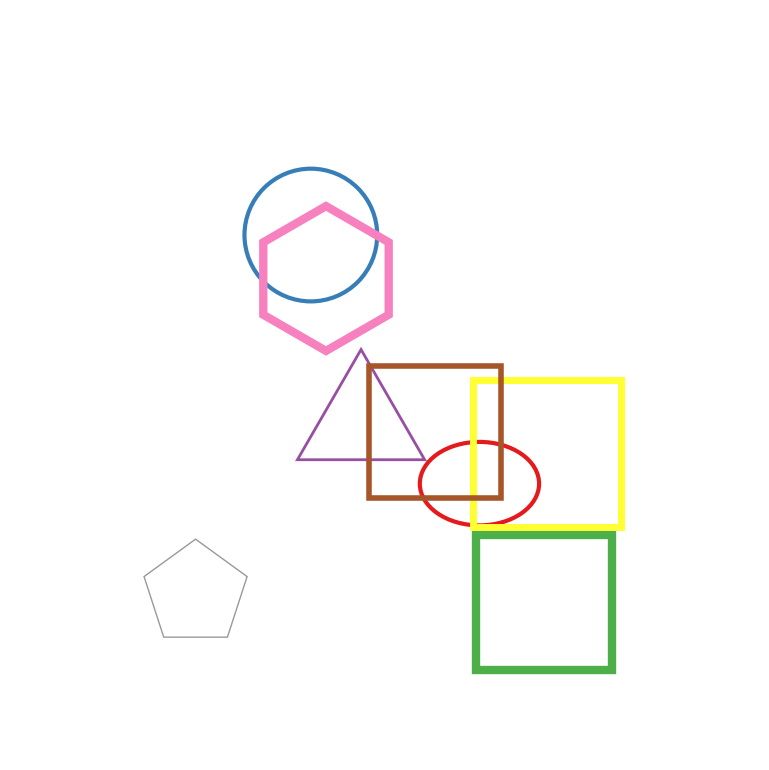[{"shape": "oval", "thickness": 1.5, "radius": 0.39, "center": [0.623, 0.372]}, {"shape": "circle", "thickness": 1.5, "radius": 0.43, "center": [0.404, 0.695]}, {"shape": "square", "thickness": 3, "radius": 0.44, "center": [0.707, 0.218]}, {"shape": "triangle", "thickness": 1, "radius": 0.48, "center": [0.469, 0.451]}, {"shape": "square", "thickness": 2.5, "radius": 0.48, "center": [0.71, 0.411]}, {"shape": "square", "thickness": 2, "radius": 0.43, "center": [0.565, 0.439]}, {"shape": "hexagon", "thickness": 3, "radius": 0.47, "center": [0.423, 0.638]}, {"shape": "pentagon", "thickness": 0.5, "radius": 0.35, "center": [0.254, 0.229]}]